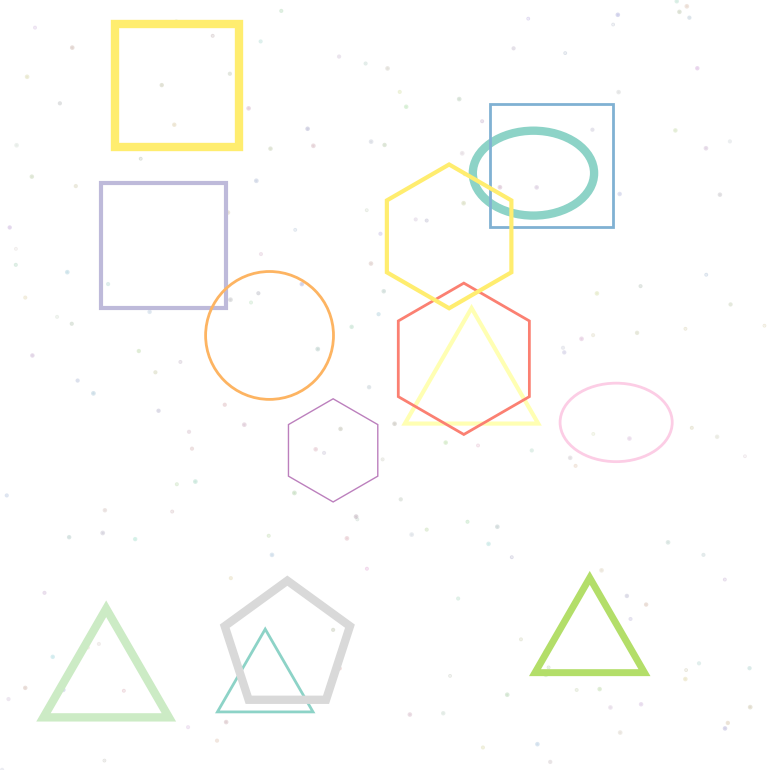[{"shape": "triangle", "thickness": 1, "radius": 0.36, "center": [0.344, 0.111]}, {"shape": "oval", "thickness": 3, "radius": 0.39, "center": [0.693, 0.775]}, {"shape": "triangle", "thickness": 1.5, "radius": 0.5, "center": [0.612, 0.5]}, {"shape": "square", "thickness": 1.5, "radius": 0.41, "center": [0.213, 0.681]}, {"shape": "hexagon", "thickness": 1, "radius": 0.49, "center": [0.602, 0.534]}, {"shape": "square", "thickness": 1, "radius": 0.4, "center": [0.716, 0.785]}, {"shape": "circle", "thickness": 1, "radius": 0.42, "center": [0.35, 0.564]}, {"shape": "triangle", "thickness": 2.5, "radius": 0.41, "center": [0.766, 0.167]}, {"shape": "oval", "thickness": 1, "radius": 0.36, "center": [0.8, 0.451]}, {"shape": "pentagon", "thickness": 3, "radius": 0.43, "center": [0.373, 0.16]}, {"shape": "hexagon", "thickness": 0.5, "radius": 0.33, "center": [0.433, 0.415]}, {"shape": "triangle", "thickness": 3, "radius": 0.47, "center": [0.138, 0.115]}, {"shape": "square", "thickness": 3, "radius": 0.4, "center": [0.23, 0.889]}, {"shape": "hexagon", "thickness": 1.5, "radius": 0.47, "center": [0.583, 0.693]}]